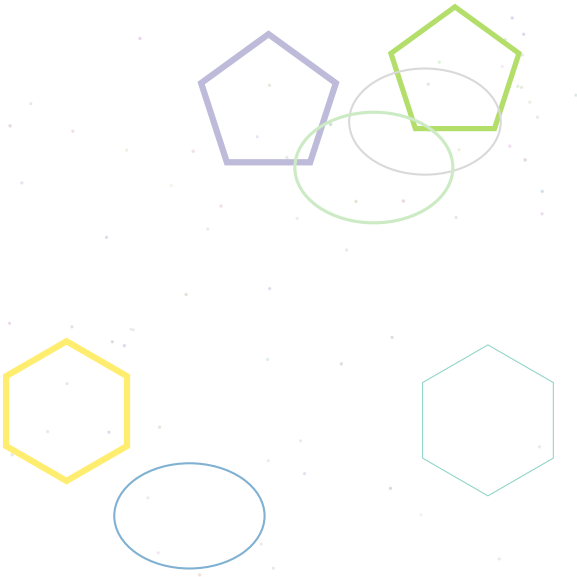[{"shape": "hexagon", "thickness": 0.5, "radius": 0.65, "center": [0.845, 0.271]}, {"shape": "pentagon", "thickness": 3, "radius": 0.61, "center": [0.465, 0.817]}, {"shape": "oval", "thickness": 1, "radius": 0.65, "center": [0.328, 0.106]}, {"shape": "pentagon", "thickness": 2.5, "radius": 0.58, "center": [0.788, 0.871]}, {"shape": "oval", "thickness": 1, "radius": 0.66, "center": [0.736, 0.789]}, {"shape": "oval", "thickness": 1.5, "radius": 0.68, "center": [0.647, 0.709]}, {"shape": "hexagon", "thickness": 3, "radius": 0.6, "center": [0.115, 0.287]}]